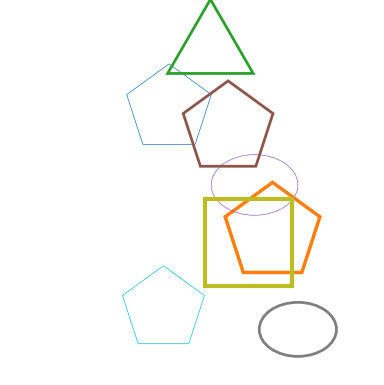[{"shape": "pentagon", "thickness": 0.5, "radius": 0.58, "center": [0.439, 0.719]}, {"shape": "pentagon", "thickness": 2.5, "radius": 0.65, "center": [0.708, 0.397]}, {"shape": "triangle", "thickness": 2, "radius": 0.64, "center": [0.547, 0.873]}, {"shape": "oval", "thickness": 0.5, "radius": 0.56, "center": [0.661, 0.52]}, {"shape": "pentagon", "thickness": 2, "radius": 0.61, "center": [0.592, 0.667]}, {"shape": "oval", "thickness": 2, "radius": 0.5, "center": [0.774, 0.145]}, {"shape": "square", "thickness": 3, "radius": 0.56, "center": [0.646, 0.37]}, {"shape": "pentagon", "thickness": 0.5, "radius": 0.56, "center": [0.425, 0.198]}]